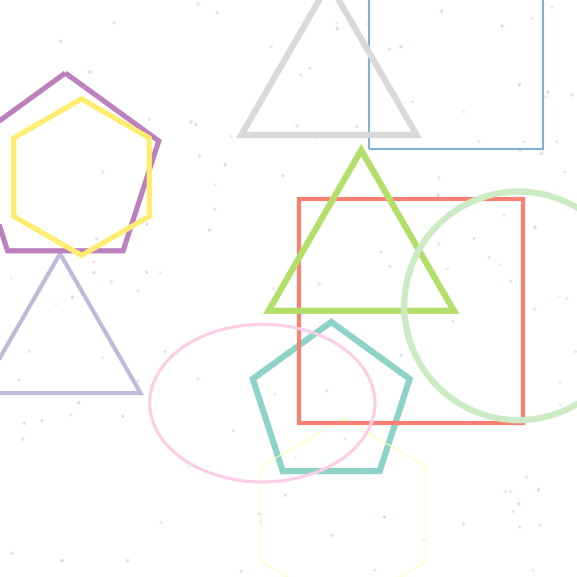[{"shape": "pentagon", "thickness": 3, "radius": 0.71, "center": [0.574, 0.299]}, {"shape": "hexagon", "thickness": 0.5, "radius": 0.83, "center": [0.595, 0.109]}, {"shape": "triangle", "thickness": 2, "radius": 0.81, "center": [0.104, 0.399]}, {"shape": "square", "thickness": 2, "radius": 0.97, "center": [0.712, 0.461]}, {"shape": "square", "thickness": 1, "radius": 0.75, "center": [0.789, 0.892]}, {"shape": "triangle", "thickness": 3, "radius": 0.93, "center": [0.625, 0.554]}, {"shape": "oval", "thickness": 1.5, "radius": 0.98, "center": [0.454, 0.301]}, {"shape": "triangle", "thickness": 3, "radius": 0.88, "center": [0.57, 0.853]}, {"shape": "pentagon", "thickness": 2.5, "radius": 0.85, "center": [0.113, 0.703]}, {"shape": "circle", "thickness": 3, "radius": 0.99, "center": [0.898, 0.469]}, {"shape": "hexagon", "thickness": 2.5, "radius": 0.68, "center": [0.141, 0.692]}]